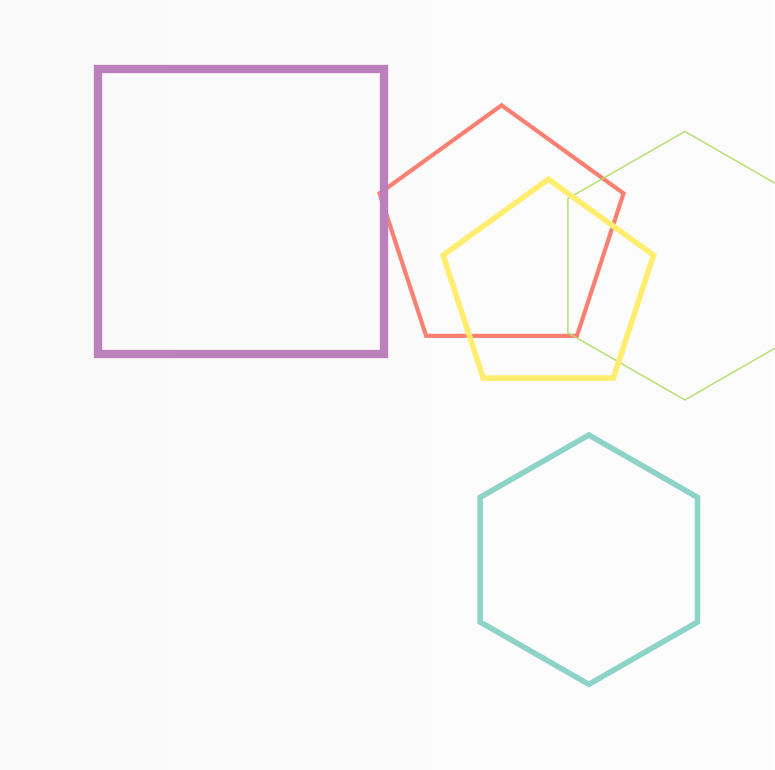[{"shape": "hexagon", "thickness": 2, "radius": 0.81, "center": [0.76, 0.273]}, {"shape": "pentagon", "thickness": 1.5, "radius": 0.83, "center": [0.647, 0.698]}, {"shape": "hexagon", "thickness": 0.5, "radius": 0.87, "center": [0.884, 0.655]}, {"shape": "square", "thickness": 3, "radius": 0.92, "center": [0.311, 0.725]}, {"shape": "pentagon", "thickness": 2, "radius": 0.71, "center": [0.707, 0.625]}]